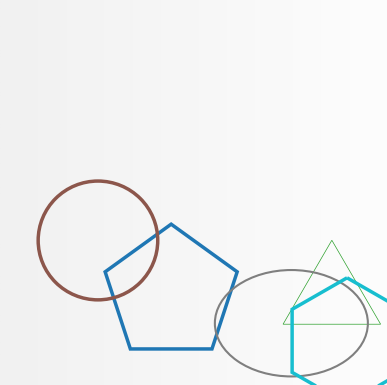[{"shape": "pentagon", "thickness": 2.5, "radius": 0.9, "center": [0.442, 0.239]}, {"shape": "triangle", "thickness": 0.5, "radius": 0.73, "center": [0.856, 0.231]}, {"shape": "circle", "thickness": 2.5, "radius": 0.77, "center": [0.253, 0.375]}, {"shape": "oval", "thickness": 1.5, "radius": 0.99, "center": [0.752, 0.16]}, {"shape": "hexagon", "thickness": 2.5, "radius": 0.82, "center": [0.896, 0.115]}]